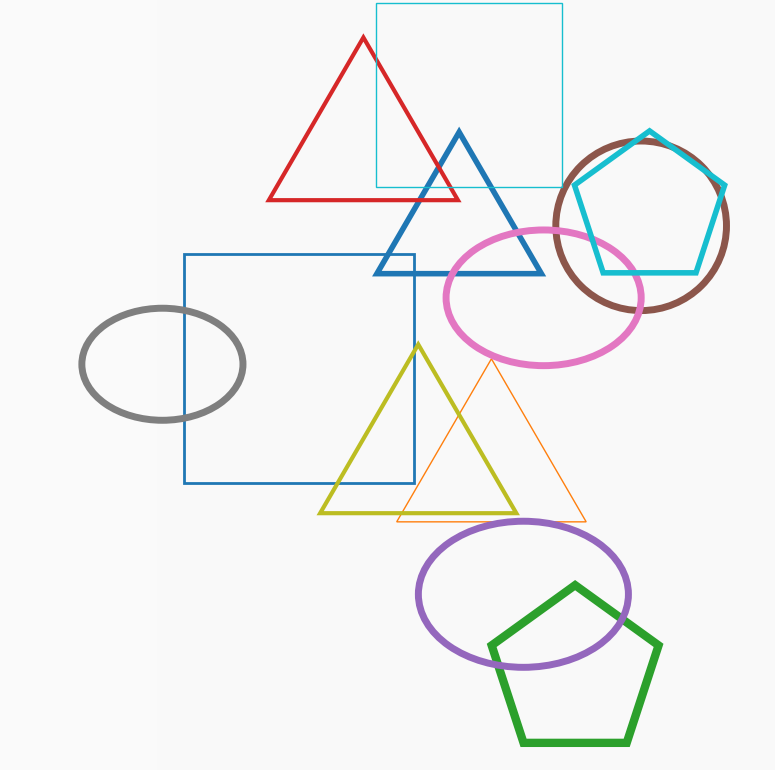[{"shape": "square", "thickness": 1, "radius": 0.74, "center": [0.386, 0.522]}, {"shape": "triangle", "thickness": 2, "radius": 0.61, "center": [0.592, 0.706]}, {"shape": "triangle", "thickness": 0.5, "radius": 0.71, "center": [0.634, 0.393]}, {"shape": "pentagon", "thickness": 3, "radius": 0.57, "center": [0.742, 0.127]}, {"shape": "triangle", "thickness": 1.5, "radius": 0.7, "center": [0.469, 0.81]}, {"shape": "oval", "thickness": 2.5, "radius": 0.68, "center": [0.675, 0.228]}, {"shape": "circle", "thickness": 2.5, "radius": 0.55, "center": [0.827, 0.707]}, {"shape": "oval", "thickness": 2.5, "radius": 0.63, "center": [0.701, 0.613]}, {"shape": "oval", "thickness": 2.5, "radius": 0.52, "center": [0.21, 0.527]}, {"shape": "triangle", "thickness": 1.5, "radius": 0.73, "center": [0.54, 0.407]}, {"shape": "square", "thickness": 0.5, "radius": 0.6, "center": [0.605, 0.876]}, {"shape": "pentagon", "thickness": 2, "radius": 0.51, "center": [0.838, 0.728]}]